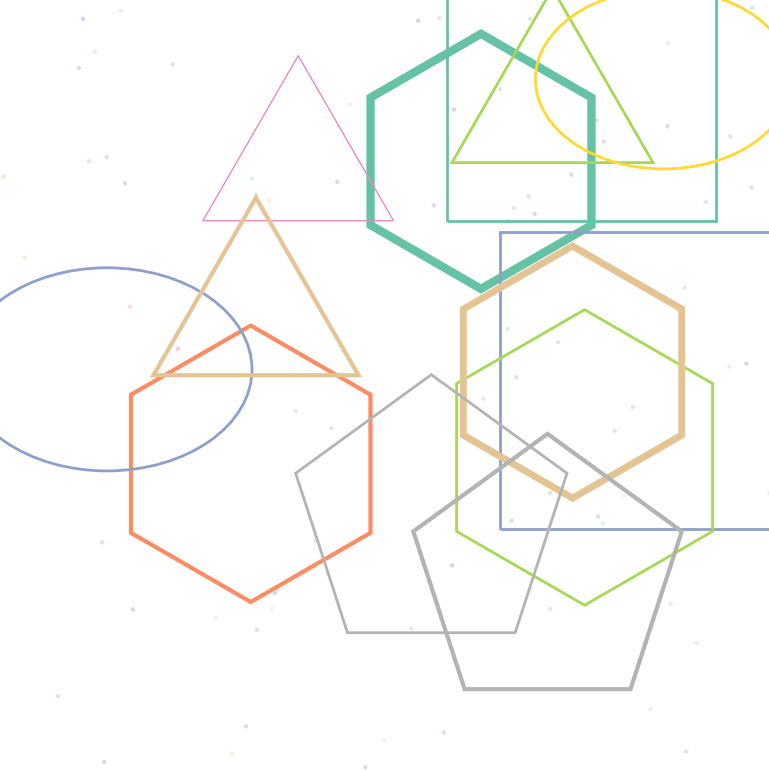[{"shape": "square", "thickness": 1, "radius": 0.87, "center": [0.755, 0.888]}, {"shape": "hexagon", "thickness": 3, "radius": 0.83, "center": [0.625, 0.79]}, {"shape": "hexagon", "thickness": 1.5, "radius": 0.9, "center": [0.326, 0.398]}, {"shape": "square", "thickness": 1, "radius": 0.96, "center": [0.843, 0.506]}, {"shape": "oval", "thickness": 1, "radius": 0.94, "center": [0.139, 0.52]}, {"shape": "triangle", "thickness": 0.5, "radius": 0.71, "center": [0.387, 0.785]}, {"shape": "triangle", "thickness": 1, "radius": 0.75, "center": [0.717, 0.864]}, {"shape": "hexagon", "thickness": 1, "radius": 0.96, "center": [0.759, 0.406]}, {"shape": "oval", "thickness": 1, "radius": 0.83, "center": [0.862, 0.897]}, {"shape": "triangle", "thickness": 1.5, "radius": 0.77, "center": [0.332, 0.59]}, {"shape": "hexagon", "thickness": 2.5, "radius": 0.82, "center": [0.744, 0.517]}, {"shape": "pentagon", "thickness": 1.5, "radius": 0.92, "center": [0.711, 0.253]}, {"shape": "pentagon", "thickness": 1, "radius": 0.93, "center": [0.56, 0.328]}]